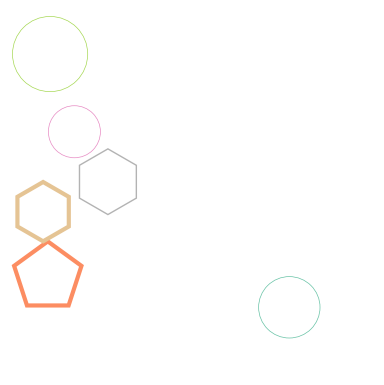[{"shape": "circle", "thickness": 0.5, "radius": 0.4, "center": [0.751, 0.202]}, {"shape": "pentagon", "thickness": 3, "radius": 0.46, "center": [0.124, 0.281]}, {"shape": "circle", "thickness": 0.5, "radius": 0.34, "center": [0.193, 0.658]}, {"shape": "circle", "thickness": 0.5, "radius": 0.49, "center": [0.13, 0.86]}, {"shape": "hexagon", "thickness": 3, "radius": 0.39, "center": [0.112, 0.45]}, {"shape": "hexagon", "thickness": 1, "radius": 0.43, "center": [0.28, 0.528]}]